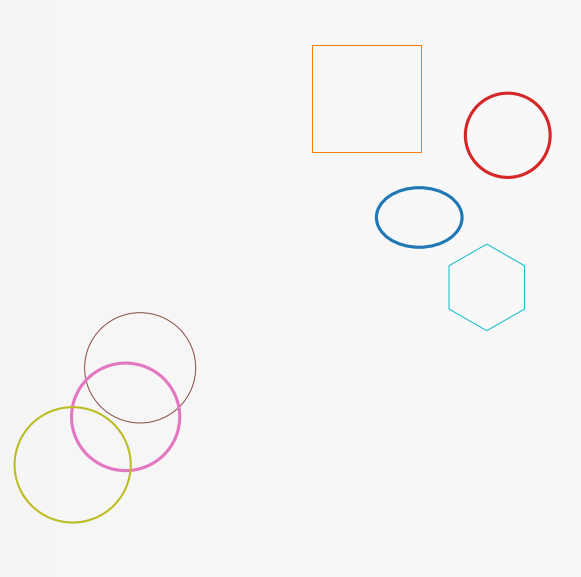[{"shape": "oval", "thickness": 1.5, "radius": 0.37, "center": [0.721, 0.623]}, {"shape": "square", "thickness": 0.5, "radius": 0.47, "center": [0.63, 0.828]}, {"shape": "circle", "thickness": 1.5, "radius": 0.36, "center": [0.874, 0.765]}, {"shape": "circle", "thickness": 0.5, "radius": 0.48, "center": [0.241, 0.362]}, {"shape": "circle", "thickness": 1.5, "radius": 0.47, "center": [0.216, 0.277]}, {"shape": "circle", "thickness": 1, "radius": 0.5, "center": [0.125, 0.194]}, {"shape": "hexagon", "thickness": 0.5, "radius": 0.37, "center": [0.837, 0.501]}]